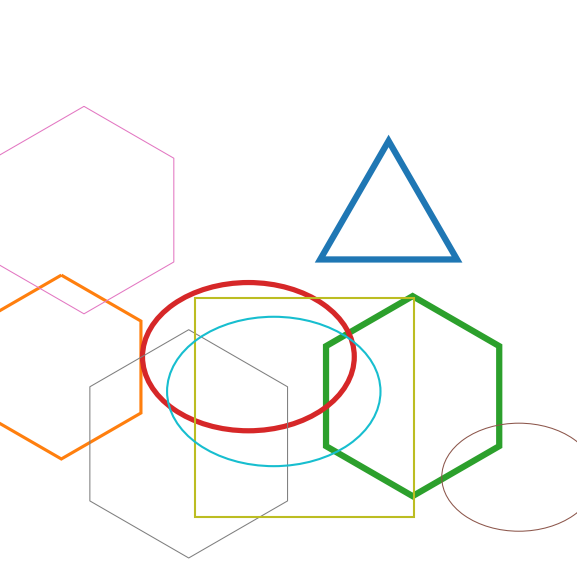[{"shape": "triangle", "thickness": 3, "radius": 0.68, "center": [0.673, 0.618]}, {"shape": "hexagon", "thickness": 1.5, "radius": 0.8, "center": [0.106, 0.364]}, {"shape": "hexagon", "thickness": 3, "radius": 0.87, "center": [0.715, 0.313]}, {"shape": "oval", "thickness": 2.5, "radius": 0.92, "center": [0.43, 0.382]}, {"shape": "oval", "thickness": 0.5, "radius": 0.67, "center": [0.899, 0.173]}, {"shape": "hexagon", "thickness": 0.5, "radius": 0.9, "center": [0.145, 0.635]}, {"shape": "hexagon", "thickness": 0.5, "radius": 0.99, "center": [0.327, 0.231]}, {"shape": "square", "thickness": 1, "radius": 0.95, "center": [0.527, 0.293]}, {"shape": "oval", "thickness": 1, "radius": 0.92, "center": [0.474, 0.321]}]